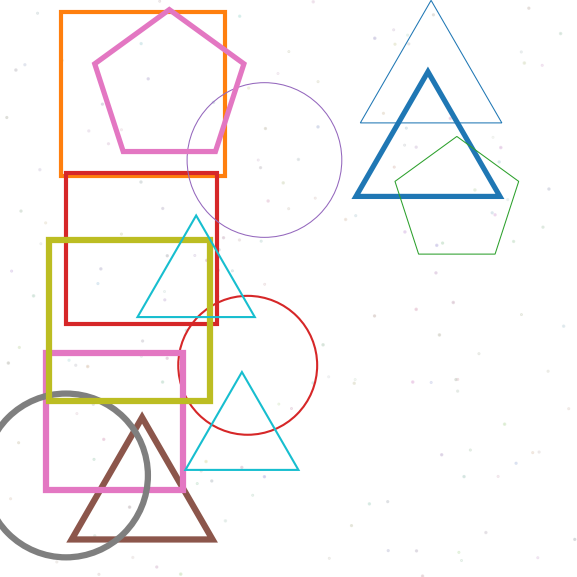[{"shape": "triangle", "thickness": 0.5, "radius": 0.71, "center": [0.746, 0.857]}, {"shape": "triangle", "thickness": 2.5, "radius": 0.72, "center": [0.741, 0.731]}, {"shape": "square", "thickness": 2, "radius": 0.71, "center": [0.248, 0.836]}, {"shape": "pentagon", "thickness": 0.5, "radius": 0.56, "center": [0.791, 0.65]}, {"shape": "square", "thickness": 2, "radius": 0.65, "center": [0.245, 0.568]}, {"shape": "circle", "thickness": 1, "radius": 0.6, "center": [0.429, 0.367]}, {"shape": "circle", "thickness": 0.5, "radius": 0.67, "center": [0.458, 0.722]}, {"shape": "triangle", "thickness": 3, "radius": 0.7, "center": [0.246, 0.135]}, {"shape": "pentagon", "thickness": 2.5, "radius": 0.68, "center": [0.293, 0.847]}, {"shape": "square", "thickness": 3, "radius": 0.59, "center": [0.198, 0.269]}, {"shape": "circle", "thickness": 3, "radius": 0.71, "center": [0.114, 0.176]}, {"shape": "square", "thickness": 3, "radius": 0.7, "center": [0.224, 0.444]}, {"shape": "triangle", "thickness": 1, "radius": 0.59, "center": [0.34, 0.509]}, {"shape": "triangle", "thickness": 1, "radius": 0.56, "center": [0.419, 0.242]}]